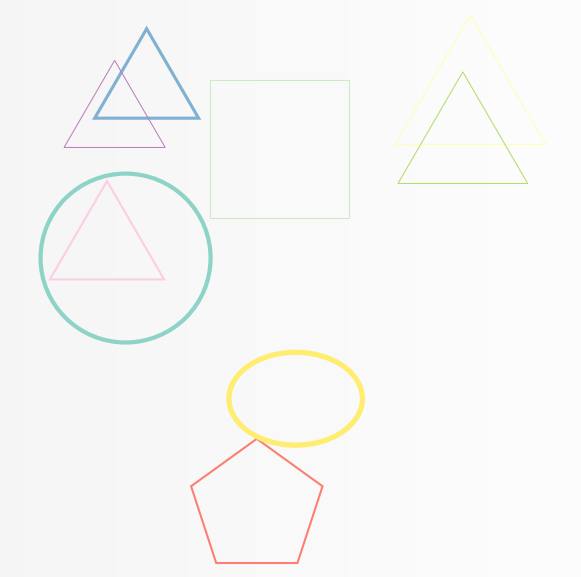[{"shape": "circle", "thickness": 2, "radius": 0.73, "center": [0.216, 0.552]}, {"shape": "triangle", "thickness": 0.5, "radius": 0.75, "center": [0.809, 0.824]}, {"shape": "pentagon", "thickness": 1, "radius": 0.59, "center": [0.442, 0.12]}, {"shape": "triangle", "thickness": 1.5, "radius": 0.52, "center": [0.252, 0.846]}, {"shape": "triangle", "thickness": 0.5, "radius": 0.64, "center": [0.796, 0.746]}, {"shape": "triangle", "thickness": 1, "radius": 0.57, "center": [0.184, 0.572]}, {"shape": "triangle", "thickness": 0.5, "radius": 0.5, "center": [0.197, 0.794]}, {"shape": "square", "thickness": 0.5, "radius": 0.6, "center": [0.481, 0.742]}, {"shape": "oval", "thickness": 2.5, "radius": 0.57, "center": [0.509, 0.309]}]